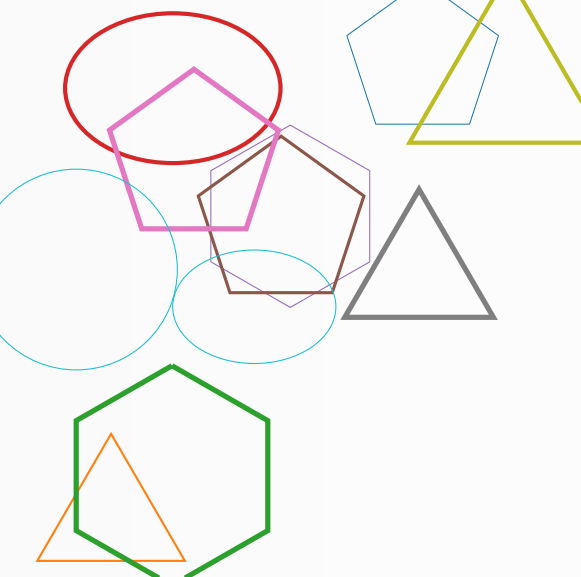[{"shape": "pentagon", "thickness": 0.5, "radius": 0.69, "center": [0.727, 0.895]}, {"shape": "triangle", "thickness": 1, "radius": 0.73, "center": [0.191, 0.101]}, {"shape": "hexagon", "thickness": 2.5, "radius": 0.95, "center": [0.296, 0.176]}, {"shape": "oval", "thickness": 2, "radius": 0.93, "center": [0.297, 0.846]}, {"shape": "hexagon", "thickness": 0.5, "radius": 0.79, "center": [0.499, 0.625]}, {"shape": "pentagon", "thickness": 1.5, "radius": 0.75, "center": [0.484, 0.613]}, {"shape": "pentagon", "thickness": 2.5, "radius": 0.76, "center": [0.334, 0.726]}, {"shape": "triangle", "thickness": 2.5, "radius": 0.74, "center": [0.721, 0.523]}, {"shape": "triangle", "thickness": 2, "radius": 0.97, "center": [0.873, 0.849]}, {"shape": "circle", "thickness": 0.5, "radius": 0.87, "center": [0.131, 0.532]}, {"shape": "oval", "thickness": 0.5, "radius": 0.7, "center": [0.437, 0.468]}]